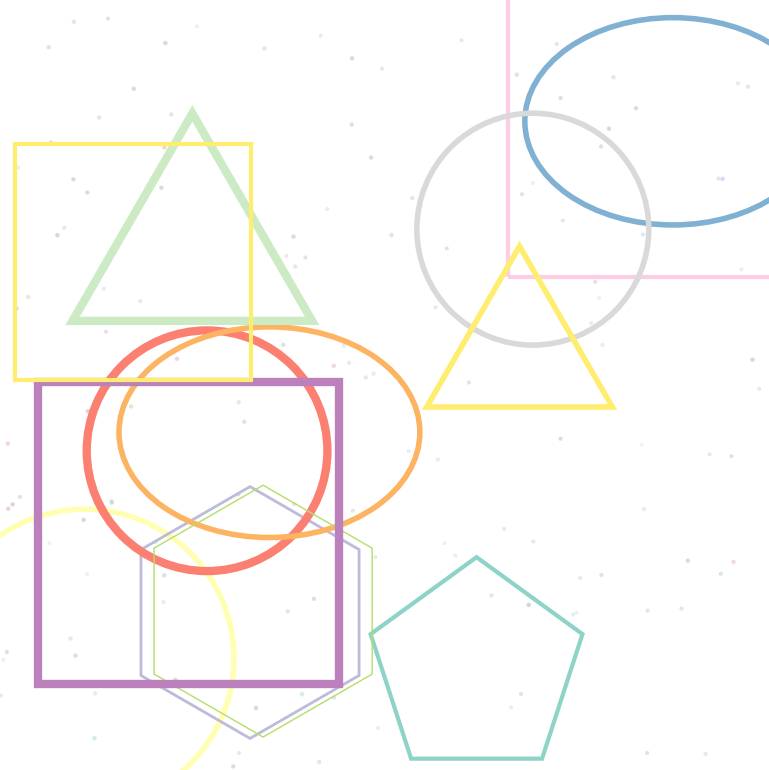[{"shape": "pentagon", "thickness": 1.5, "radius": 0.72, "center": [0.619, 0.132]}, {"shape": "circle", "thickness": 2, "radius": 0.97, "center": [0.11, 0.145]}, {"shape": "hexagon", "thickness": 1, "radius": 0.82, "center": [0.325, 0.205]}, {"shape": "circle", "thickness": 3, "radius": 0.78, "center": [0.269, 0.415]}, {"shape": "oval", "thickness": 2, "radius": 0.96, "center": [0.874, 0.842]}, {"shape": "oval", "thickness": 2, "radius": 0.98, "center": [0.35, 0.439]}, {"shape": "hexagon", "thickness": 0.5, "radius": 0.82, "center": [0.342, 0.206]}, {"shape": "square", "thickness": 1.5, "radius": 0.96, "center": [0.85, 0.832]}, {"shape": "circle", "thickness": 2, "radius": 0.75, "center": [0.692, 0.702]}, {"shape": "square", "thickness": 3, "radius": 0.98, "center": [0.245, 0.308]}, {"shape": "triangle", "thickness": 3, "radius": 0.9, "center": [0.25, 0.673]}, {"shape": "triangle", "thickness": 2, "radius": 0.7, "center": [0.675, 0.541]}, {"shape": "square", "thickness": 1.5, "radius": 0.77, "center": [0.173, 0.66]}]